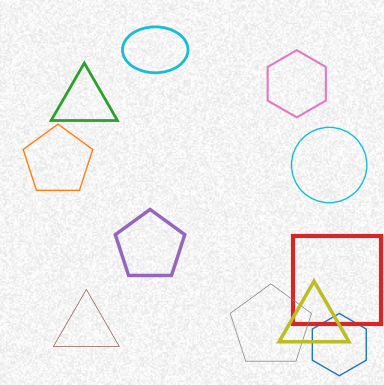[{"shape": "hexagon", "thickness": 1, "radius": 0.4, "center": [0.881, 0.105]}, {"shape": "pentagon", "thickness": 1, "radius": 0.48, "center": [0.151, 0.582]}, {"shape": "triangle", "thickness": 2, "radius": 0.5, "center": [0.219, 0.737]}, {"shape": "square", "thickness": 3, "radius": 0.58, "center": [0.875, 0.273]}, {"shape": "pentagon", "thickness": 2.5, "radius": 0.47, "center": [0.39, 0.361]}, {"shape": "triangle", "thickness": 0.5, "radius": 0.49, "center": [0.224, 0.149]}, {"shape": "hexagon", "thickness": 1.5, "radius": 0.44, "center": [0.771, 0.782]}, {"shape": "pentagon", "thickness": 0.5, "radius": 0.56, "center": [0.703, 0.152]}, {"shape": "triangle", "thickness": 2.5, "radius": 0.52, "center": [0.816, 0.165]}, {"shape": "oval", "thickness": 2, "radius": 0.43, "center": [0.403, 0.871]}, {"shape": "circle", "thickness": 1, "radius": 0.49, "center": [0.855, 0.571]}]